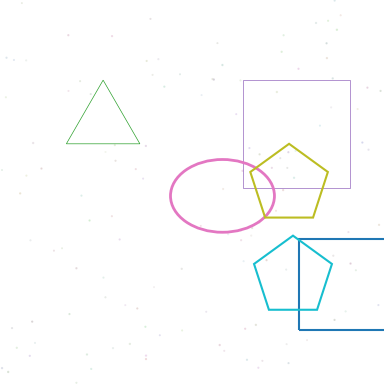[{"shape": "square", "thickness": 1.5, "radius": 0.59, "center": [0.895, 0.261]}, {"shape": "triangle", "thickness": 0.5, "radius": 0.55, "center": [0.268, 0.682]}, {"shape": "square", "thickness": 0.5, "radius": 0.7, "center": [0.771, 0.652]}, {"shape": "oval", "thickness": 2, "radius": 0.68, "center": [0.578, 0.491]}, {"shape": "pentagon", "thickness": 1.5, "radius": 0.53, "center": [0.751, 0.521]}, {"shape": "pentagon", "thickness": 1.5, "radius": 0.53, "center": [0.761, 0.282]}]